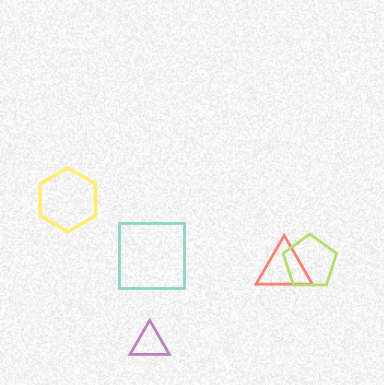[{"shape": "square", "thickness": 2, "radius": 0.42, "center": [0.393, 0.337]}, {"shape": "triangle", "thickness": 2, "radius": 0.42, "center": [0.738, 0.304]}, {"shape": "pentagon", "thickness": 2, "radius": 0.37, "center": [0.805, 0.319]}, {"shape": "triangle", "thickness": 2, "radius": 0.3, "center": [0.389, 0.109]}, {"shape": "hexagon", "thickness": 2.5, "radius": 0.41, "center": [0.176, 0.481]}]